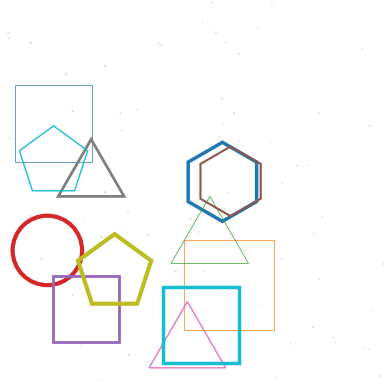[{"shape": "hexagon", "thickness": 2.5, "radius": 0.51, "center": [0.578, 0.528]}, {"shape": "square", "thickness": 0.5, "radius": 0.5, "center": [0.139, 0.679]}, {"shape": "square", "thickness": 0.5, "radius": 0.59, "center": [0.596, 0.26]}, {"shape": "triangle", "thickness": 0.5, "radius": 0.58, "center": [0.545, 0.374]}, {"shape": "circle", "thickness": 3, "radius": 0.45, "center": [0.123, 0.35]}, {"shape": "square", "thickness": 2, "radius": 0.43, "center": [0.224, 0.197]}, {"shape": "hexagon", "thickness": 1.5, "radius": 0.45, "center": [0.599, 0.529]}, {"shape": "triangle", "thickness": 1, "radius": 0.57, "center": [0.487, 0.102]}, {"shape": "triangle", "thickness": 2, "radius": 0.49, "center": [0.237, 0.539]}, {"shape": "pentagon", "thickness": 3, "radius": 0.5, "center": [0.298, 0.292]}, {"shape": "pentagon", "thickness": 1, "radius": 0.47, "center": [0.139, 0.58]}, {"shape": "square", "thickness": 2.5, "radius": 0.49, "center": [0.521, 0.155]}]